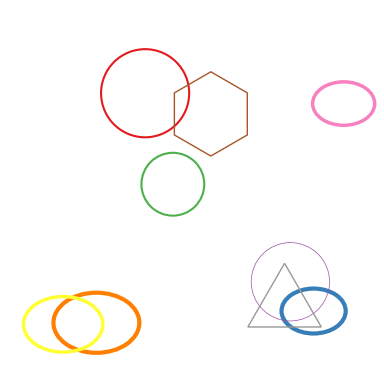[{"shape": "circle", "thickness": 1.5, "radius": 0.57, "center": [0.377, 0.758]}, {"shape": "oval", "thickness": 3, "radius": 0.42, "center": [0.815, 0.192]}, {"shape": "circle", "thickness": 1.5, "radius": 0.41, "center": [0.449, 0.522]}, {"shape": "circle", "thickness": 0.5, "radius": 0.51, "center": [0.754, 0.268]}, {"shape": "oval", "thickness": 3, "radius": 0.56, "center": [0.25, 0.162]}, {"shape": "oval", "thickness": 2.5, "radius": 0.52, "center": [0.164, 0.158]}, {"shape": "hexagon", "thickness": 1, "radius": 0.55, "center": [0.548, 0.704]}, {"shape": "oval", "thickness": 2.5, "radius": 0.4, "center": [0.893, 0.731]}, {"shape": "triangle", "thickness": 1, "radius": 0.55, "center": [0.739, 0.206]}]